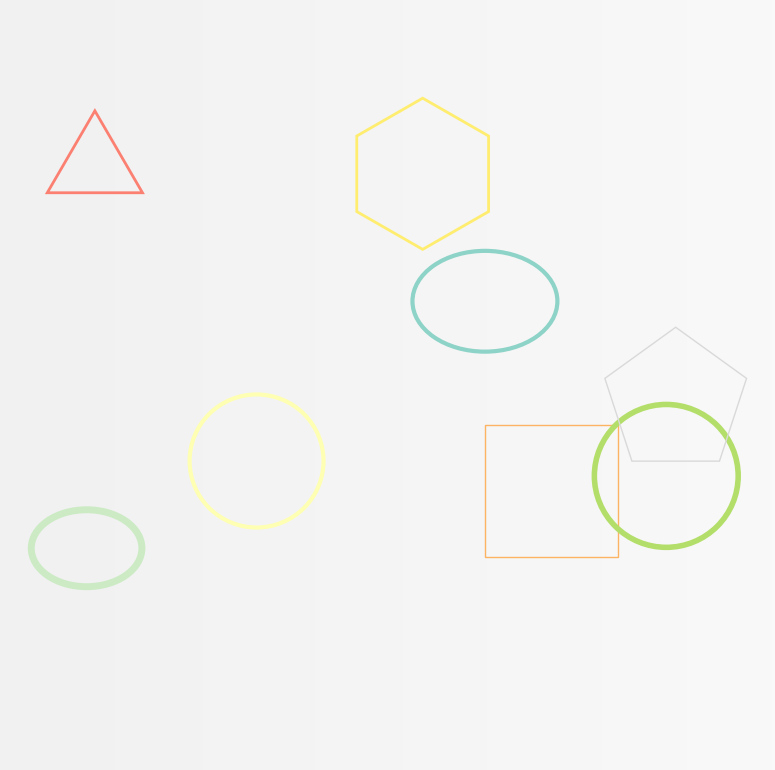[{"shape": "oval", "thickness": 1.5, "radius": 0.47, "center": [0.626, 0.609]}, {"shape": "circle", "thickness": 1.5, "radius": 0.43, "center": [0.331, 0.401]}, {"shape": "triangle", "thickness": 1, "radius": 0.35, "center": [0.122, 0.785]}, {"shape": "square", "thickness": 0.5, "radius": 0.43, "center": [0.712, 0.363]}, {"shape": "circle", "thickness": 2, "radius": 0.46, "center": [0.86, 0.382]}, {"shape": "pentagon", "thickness": 0.5, "radius": 0.48, "center": [0.872, 0.479]}, {"shape": "oval", "thickness": 2.5, "radius": 0.36, "center": [0.112, 0.288]}, {"shape": "hexagon", "thickness": 1, "radius": 0.49, "center": [0.545, 0.774]}]